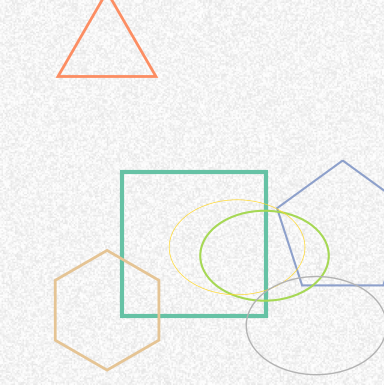[{"shape": "square", "thickness": 3, "radius": 0.94, "center": [0.504, 0.366]}, {"shape": "triangle", "thickness": 2, "radius": 0.73, "center": [0.278, 0.875]}, {"shape": "pentagon", "thickness": 1.5, "radius": 0.9, "center": [0.89, 0.404]}, {"shape": "oval", "thickness": 1.5, "radius": 0.83, "center": [0.687, 0.336]}, {"shape": "oval", "thickness": 0.5, "radius": 0.88, "center": [0.616, 0.358]}, {"shape": "hexagon", "thickness": 2, "radius": 0.78, "center": [0.278, 0.194]}, {"shape": "oval", "thickness": 1, "radius": 0.91, "center": [0.822, 0.154]}]